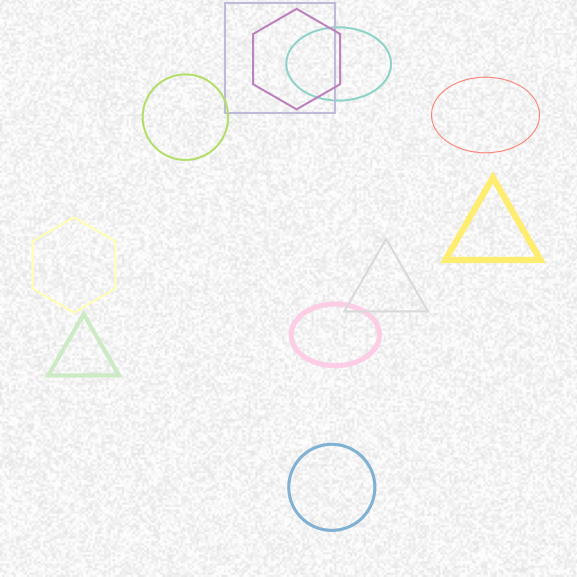[{"shape": "oval", "thickness": 1, "radius": 0.45, "center": [0.586, 0.888]}, {"shape": "hexagon", "thickness": 1, "radius": 0.41, "center": [0.128, 0.54]}, {"shape": "square", "thickness": 1, "radius": 0.48, "center": [0.485, 0.898]}, {"shape": "oval", "thickness": 0.5, "radius": 0.47, "center": [0.841, 0.8]}, {"shape": "circle", "thickness": 1.5, "radius": 0.37, "center": [0.575, 0.155]}, {"shape": "circle", "thickness": 1, "radius": 0.37, "center": [0.321, 0.796]}, {"shape": "oval", "thickness": 2.5, "radius": 0.38, "center": [0.581, 0.419]}, {"shape": "triangle", "thickness": 1, "radius": 0.42, "center": [0.669, 0.502]}, {"shape": "hexagon", "thickness": 1, "radius": 0.44, "center": [0.514, 0.897]}, {"shape": "triangle", "thickness": 2, "radius": 0.35, "center": [0.145, 0.384]}, {"shape": "triangle", "thickness": 3, "radius": 0.48, "center": [0.854, 0.597]}]